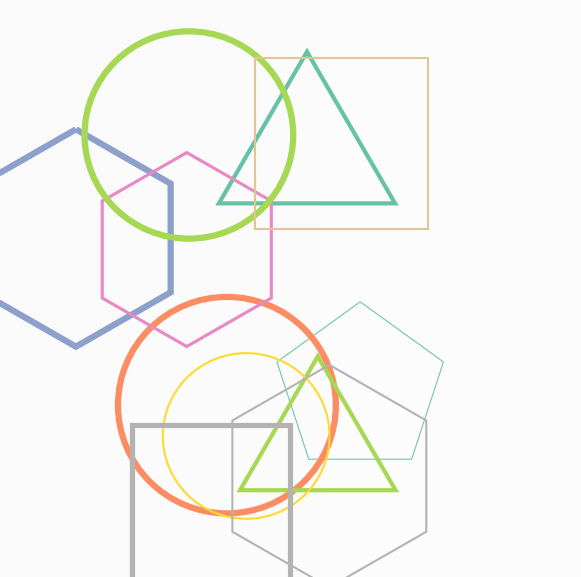[{"shape": "pentagon", "thickness": 0.5, "radius": 0.75, "center": [0.62, 0.326]}, {"shape": "triangle", "thickness": 2, "radius": 0.87, "center": [0.528, 0.734]}, {"shape": "circle", "thickness": 3, "radius": 0.94, "center": [0.39, 0.298]}, {"shape": "hexagon", "thickness": 3, "radius": 0.94, "center": [0.131, 0.587]}, {"shape": "hexagon", "thickness": 1.5, "radius": 0.84, "center": [0.321, 0.567]}, {"shape": "triangle", "thickness": 2, "radius": 0.77, "center": [0.547, 0.228]}, {"shape": "circle", "thickness": 3, "radius": 0.9, "center": [0.325, 0.765]}, {"shape": "circle", "thickness": 1, "radius": 0.72, "center": [0.424, 0.244]}, {"shape": "square", "thickness": 1, "radius": 0.74, "center": [0.588, 0.751]}, {"shape": "square", "thickness": 2.5, "radius": 0.68, "center": [0.363, 0.127]}, {"shape": "hexagon", "thickness": 1, "radius": 0.96, "center": [0.567, 0.175]}]